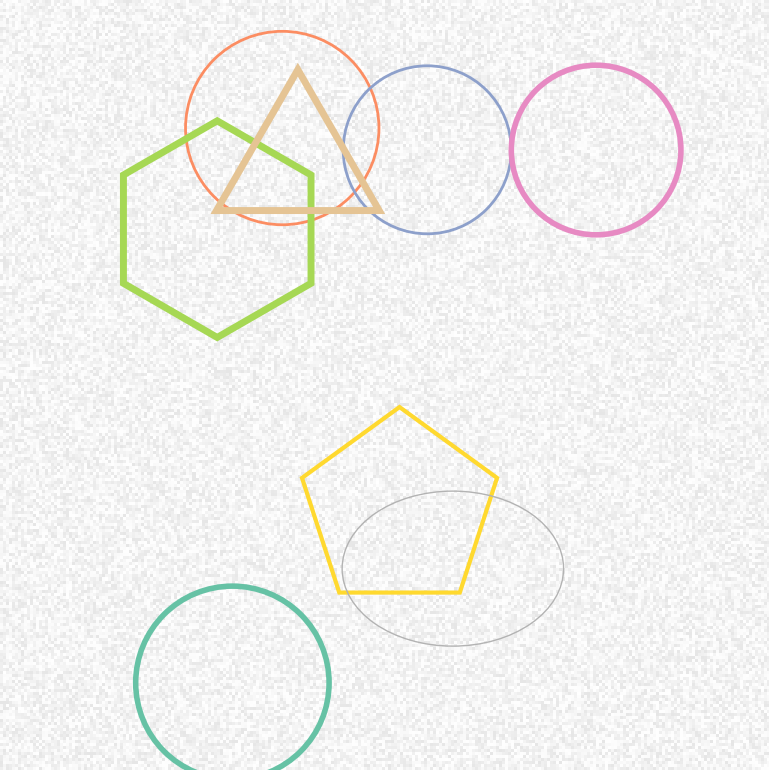[{"shape": "circle", "thickness": 2, "radius": 0.63, "center": [0.302, 0.113]}, {"shape": "circle", "thickness": 1, "radius": 0.63, "center": [0.367, 0.834]}, {"shape": "circle", "thickness": 1, "radius": 0.55, "center": [0.555, 0.805]}, {"shape": "circle", "thickness": 2, "radius": 0.55, "center": [0.774, 0.805]}, {"shape": "hexagon", "thickness": 2.5, "radius": 0.7, "center": [0.282, 0.702]}, {"shape": "pentagon", "thickness": 1.5, "radius": 0.67, "center": [0.519, 0.338]}, {"shape": "triangle", "thickness": 2.5, "radius": 0.61, "center": [0.387, 0.788]}, {"shape": "oval", "thickness": 0.5, "radius": 0.72, "center": [0.588, 0.262]}]